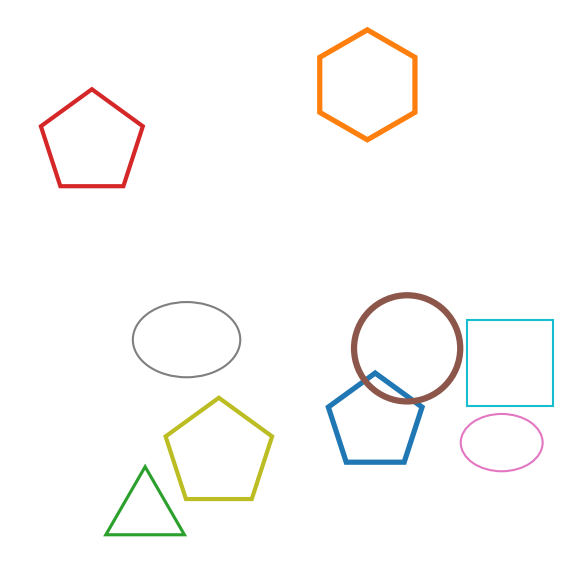[{"shape": "pentagon", "thickness": 2.5, "radius": 0.43, "center": [0.65, 0.268]}, {"shape": "hexagon", "thickness": 2.5, "radius": 0.48, "center": [0.636, 0.852]}, {"shape": "triangle", "thickness": 1.5, "radius": 0.39, "center": [0.251, 0.112]}, {"shape": "pentagon", "thickness": 2, "radius": 0.46, "center": [0.159, 0.752]}, {"shape": "circle", "thickness": 3, "radius": 0.46, "center": [0.705, 0.396]}, {"shape": "oval", "thickness": 1, "radius": 0.35, "center": [0.869, 0.233]}, {"shape": "oval", "thickness": 1, "radius": 0.47, "center": [0.323, 0.411]}, {"shape": "pentagon", "thickness": 2, "radius": 0.48, "center": [0.379, 0.213]}, {"shape": "square", "thickness": 1, "radius": 0.37, "center": [0.883, 0.37]}]